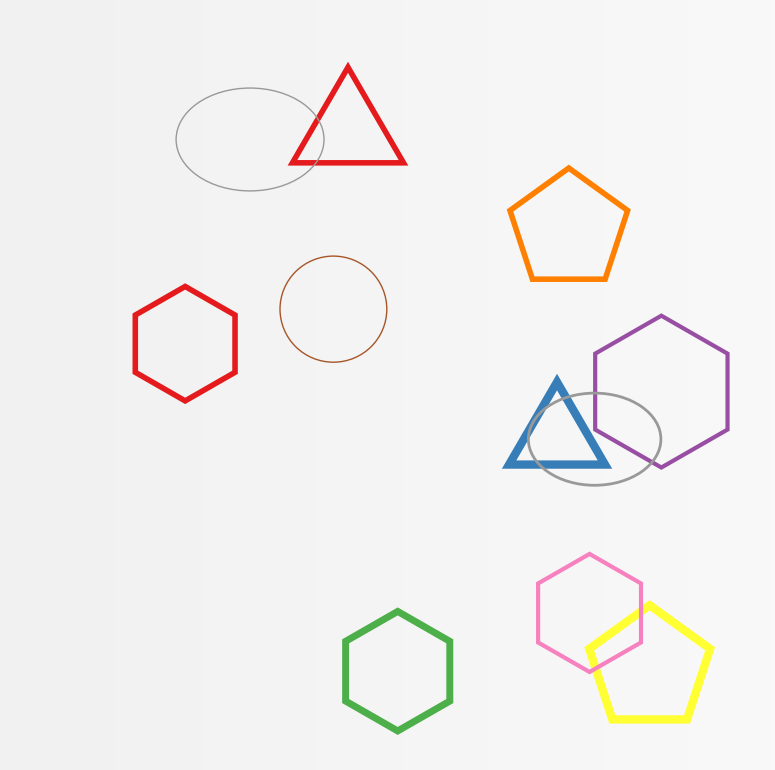[{"shape": "hexagon", "thickness": 2, "radius": 0.37, "center": [0.239, 0.554]}, {"shape": "triangle", "thickness": 2, "radius": 0.41, "center": [0.449, 0.83]}, {"shape": "triangle", "thickness": 3, "radius": 0.36, "center": [0.719, 0.432]}, {"shape": "hexagon", "thickness": 2.5, "radius": 0.39, "center": [0.513, 0.128]}, {"shape": "hexagon", "thickness": 1.5, "radius": 0.49, "center": [0.853, 0.491]}, {"shape": "pentagon", "thickness": 2, "radius": 0.4, "center": [0.734, 0.702]}, {"shape": "pentagon", "thickness": 3, "radius": 0.41, "center": [0.838, 0.132]}, {"shape": "circle", "thickness": 0.5, "radius": 0.34, "center": [0.43, 0.599]}, {"shape": "hexagon", "thickness": 1.5, "radius": 0.38, "center": [0.761, 0.204]}, {"shape": "oval", "thickness": 1, "radius": 0.43, "center": [0.767, 0.43]}, {"shape": "oval", "thickness": 0.5, "radius": 0.48, "center": [0.323, 0.819]}]